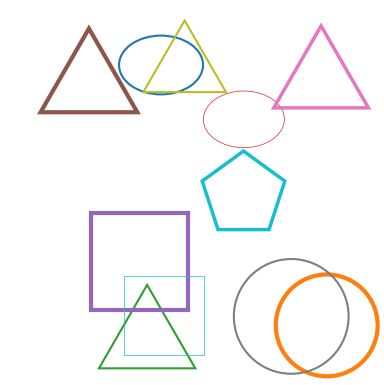[{"shape": "oval", "thickness": 1.5, "radius": 0.55, "center": [0.418, 0.831]}, {"shape": "circle", "thickness": 3, "radius": 0.66, "center": [0.849, 0.155]}, {"shape": "triangle", "thickness": 1.5, "radius": 0.72, "center": [0.382, 0.116]}, {"shape": "oval", "thickness": 0.5, "radius": 0.53, "center": [0.633, 0.69]}, {"shape": "square", "thickness": 3, "radius": 0.63, "center": [0.362, 0.32]}, {"shape": "triangle", "thickness": 3, "radius": 0.73, "center": [0.231, 0.781]}, {"shape": "triangle", "thickness": 2.5, "radius": 0.71, "center": [0.834, 0.791]}, {"shape": "circle", "thickness": 1.5, "radius": 0.75, "center": [0.756, 0.178]}, {"shape": "triangle", "thickness": 1.5, "radius": 0.62, "center": [0.48, 0.823]}, {"shape": "pentagon", "thickness": 2.5, "radius": 0.56, "center": [0.632, 0.495]}, {"shape": "square", "thickness": 0.5, "radius": 0.51, "center": [0.426, 0.181]}]